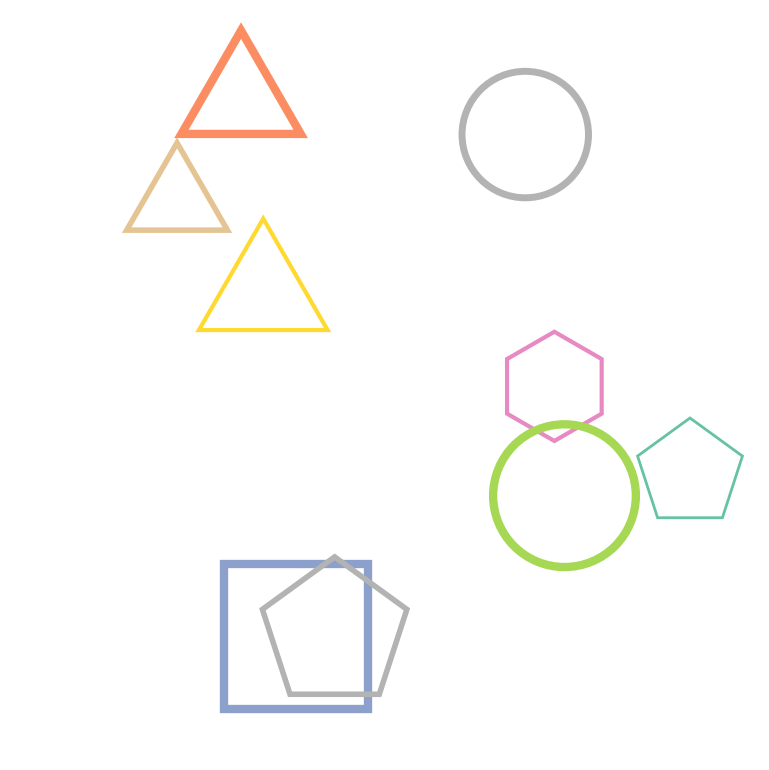[{"shape": "pentagon", "thickness": 1, "radius": 0.36, "center": [0.896, 0.386]}, {"shape": "triangle", "thickness": 3, "radius": 0.45, "center": [0.313, 0.871]}, {"shape": "square", "thickness": 3, "radius": 0.47, "center": [0.384, 0.173]}, {"shape": "hexagon", "thickness": 1.5, "radius": 0.35, "center": [0.72, 0.498]}, {"shape": "circle", "thickness": 3, "radius": 0.46, "center": [0.733, 0.356]}, {"shape": "triangle", "thickness": 1.5, "radius": 0.48, "center": [0.342, 0.62]}, {"shape": "triangle", "thickness": 2, "radius": 0.38, "center": [0.23, 0.739]}, {"shape": "circle", "thickness": 2.5, "radius": 0.41, "center": [0.682, 0.825]}, {"shape": "pentagon", "thickness": 2, "radius": 0.49, "center": [0.435, 0.178]}]